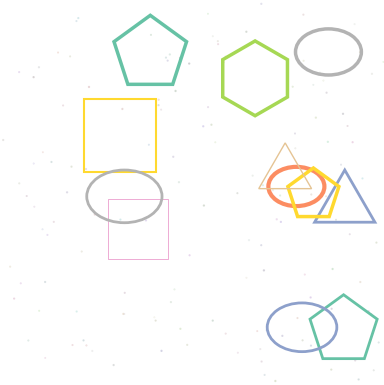[{"shape": "pentagon", "thickness": 2.5, "radius": 0.5, "center": [0.39, 0.861]}, {"shape": "pentagon", "thickness": 2, "radius": 0.46, "center": [0.892, 0.143]}, {"shape": "oval", "thickness": 3, "radius": 0.36, "center": [0.77, 0.516]}, {"shape": "triangle", "thickness": 2, "radius": 0.45, "center": [0.895, 0.468]}, {"shape": "oval", "thickness": 2, "radius": 0.45, "center": [0.785, 0.15]}, {"shape": "square", "thickness": 0.5, "radius": 0.39, "center": [0.359, 0.406]}, {"shape": "hexagon", "thickness": 2.5, "radius": 0.49, "center": [0.663, 0.797]}, {"shape": "pentagon", "thickness": 2.5, "radius": 0.35, "center": [0.814, 0.494]}, {"shape": "square", "thickness": 1.5, "radius": 0.47, "center": [0.312, 0.648]}, {"shape": "triangle", "thickness": 1, "radius": 0.4, "center": [0.741, 0.55]}, {"shape": "oval", "thickness": 2.5, "radius": 0.43, "center": [0.853, 0.865]}, {"shape": "oval", "thickness": 2, "radius": 0.49, "center": [0.323, 0.49]}]